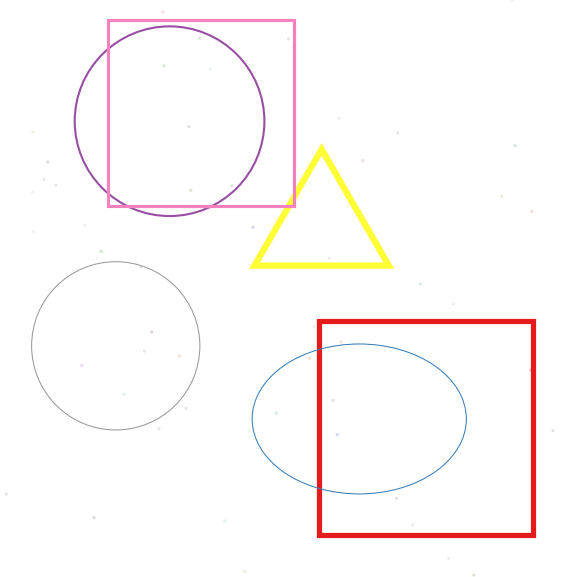[{"shape": "square", "thickness": 2.5, "radius": 0.92, "center": [0.738, 0.258]}, {"shape": "oval", "thickness": 0.5, "radius": 0.93, "center": [0.622, 0.274]}, {"shape": "circle", "thickness": 1, "radius": 0.82, "center": [0.294, 0.789]}, {"shape": "triangle", "thickness": 3, "radius": 0.67, "center": [0.557, 0.606]}, {"shape": "square", "thickness": 1.5, "radius": 0.8, "center": [0.348, 0.803]}, {"shape": "circle", "thickness": 0.5, "radius": 0.73, "center": [0.2, 0.4]}]